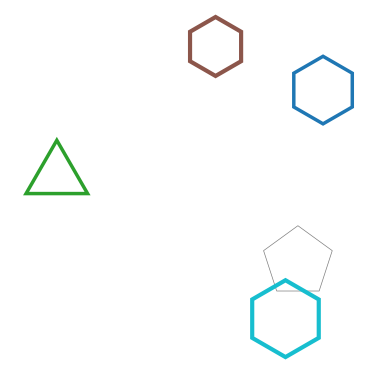[{"shape": "hexagon", "thickness": 2.5, "radius": 0.44, "center": [0.839, 0.766]}, {"shape": "triangle", "thickness": 2.5, "radius": 0.46, "center": [0.148, 0.543]}, {"shape": "hexagon", "thickness": 3, "radius": 0.38, "center": [0.56, 0.879]}, {"shape": "pentagon", "thickness": 0.5, "radius": 0.47, "center": [0.774, 0.32]}, {"shape": "hexagon", "thickness": 3, "radius": 0.5, "center": [0.742, 0.172]}]